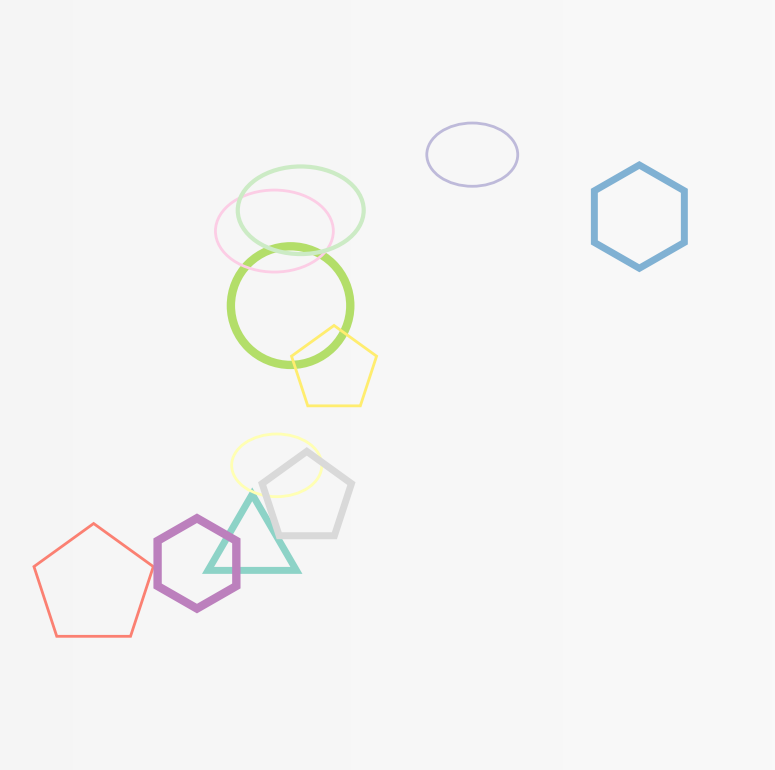[{"shape": "triangle", "thickness": 2.5, "radius": 0.33, "center": [0.325, 0.292]}, {"shape": "oval", "thickness": 1, "radius": 0.29, "center": [0.357, 0.396]}, {"shape": "oval", "thickness": 1, "radius": 0.29, "center": [0.609, 0.799]}, {"shape": "pentagon", "thickness": 1, "radius": 0.4, "center": [0.121, 0.239]}, {"shape": "hexagon", "thickness": 2.5, "radius": 0.34, "center": [0.825, 0.719]}, {"shape": "circle", "thickness": 3, "radius": 0.39, "center": [0.375, 0.603]}, {"shape": "oval", "thickness": 1, "radius": 0.38, "center": [0.354, 0.7]}, {"shape": "pentagon", "thickness": 2.5, "radius": 0.3, "center": [0.396, 0.353]}, {"shape": "hexagon", "thickness": 3, "radius": 0.29, "center": [0.254, 0.268]}, {"shape": "oval", "thickness": 1.5, "radius": 0.41, "center": [0.388, 0.727]}, {"shape": "pentagon", "thickness": 1, "radius": 0.29, "center": [0.431, 0.52]}]